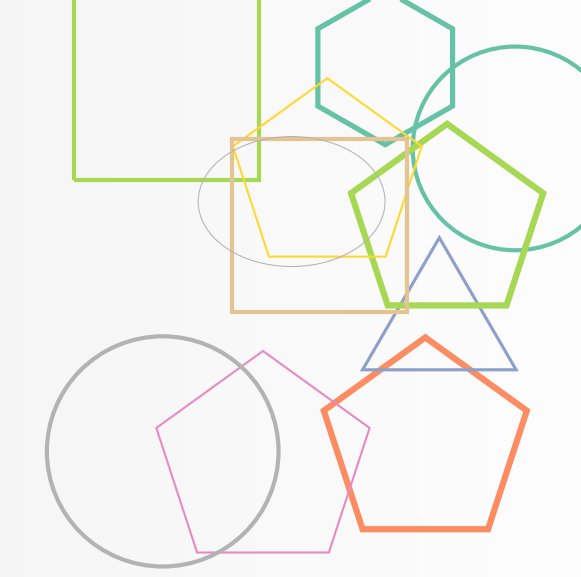[{"shape": "circle", "thickness": 2, "radius": 0.88, "center": [0.886, 0.742]}, {"shape": "hexagon", "thickness": 2.5, "radius": 0.67, "center": [0.663, 0.882]}, {"shape": "pentagon", "thickness": 3, "radius": 0.92, "center": [0.732, 0.231]}, {"shape": "triangle", "thickness": 1.5, "radius": 0.76, "center": [0.756, 0.435]}, {"shape": "pentagon", "thickness": 1, "radius": 0.96, "center": [0.452, 0.198]}, {"shape": "square", "thickness": 2, "radius": 0.8, "center": [0.286, 0.847]}, {"shape": "pentagon", "thickness": 3, "radius": 0.87, "center": [0.769, 0.611]}, {"shape": "pentagon", "thickness": 1, "radius": 0.85, "center": [0.563, 0.693]}, {"shape": "square", "thickness": 2, "radius": 0.75, "center": [0.55, 0.609]}, {"shape": "circle", "thickness": 2, "radius": 1.0, "center": [0.28, 0.217]}, {"shape": "oval", "thickness": 0.5, "radius": 0.8, "center": [0.502, 0.65]}]